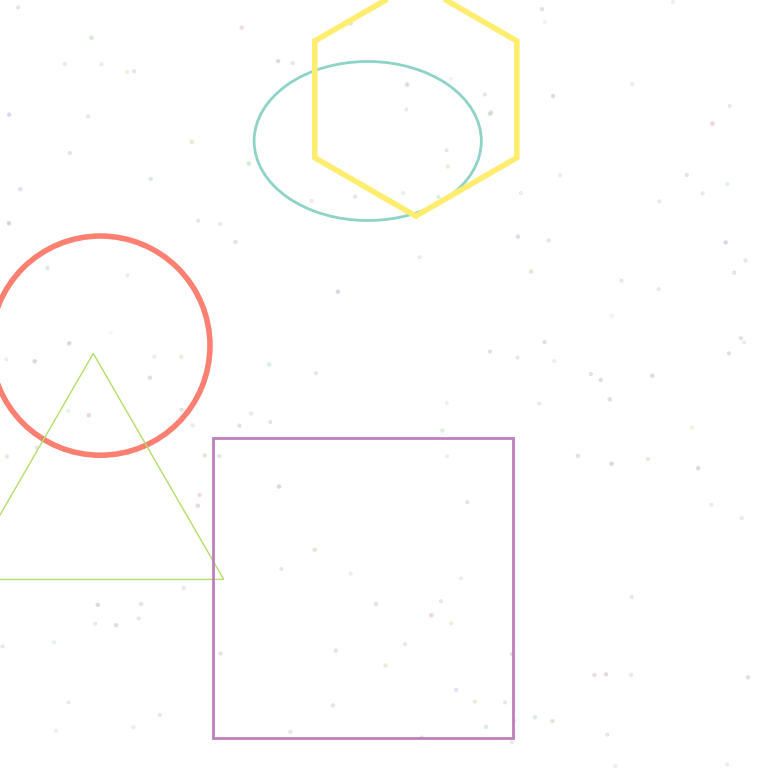[{"shape": "oval", "thickness": 1, "radius": 0.74, "center": [0.478, 0.817]}, {"shape": "circle", "thickness": 2, "radius": 0.71, "center": [0.13, 0.551]}, {"shape": "triangle", "thickness": 0.5, "radius": 0.98, "center": [0.121, 0.345]}, {"shape": "square", "thickness": 1, "radius": 0.97, "center": [0.471, 0.236]}, {"shape": "hexagon", "thickness": 2, "radius": 0.76, "center": [0.54, 0.871]}]